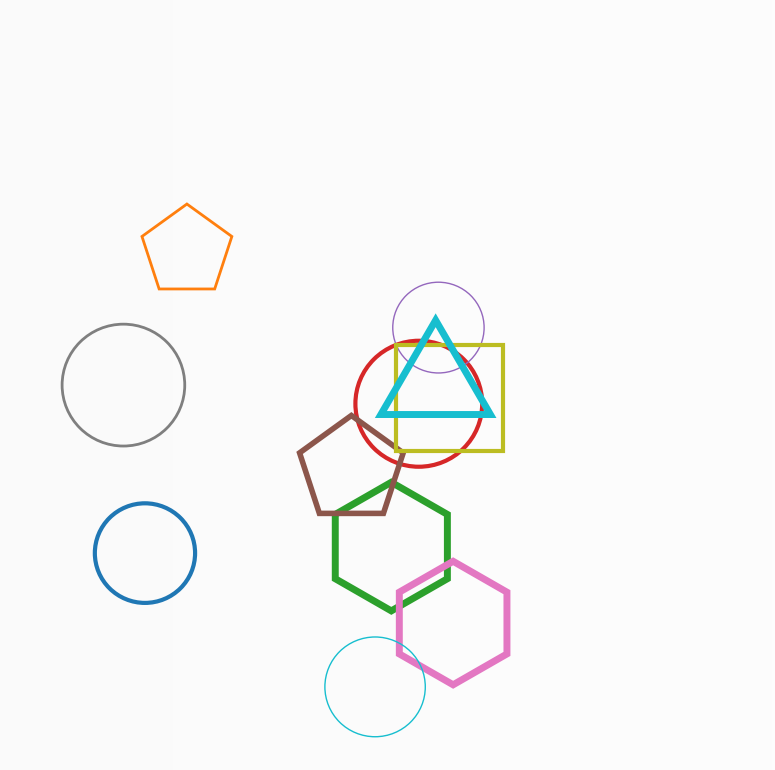[{"shape": "circle", "thickness": 1.5, "radius": 0.32, "center": [0.187, 0.282]}, {"shape": "pentagon", "thickness": 1, "radius": 0.3, "center": [0.241, 0.674]}, {"shape": "hexagon", "thickness": 2.5, "radius": 0.42, "center": [0.505, 0.29]}, {"shape": "circle", "thickness": 1.5, "radius": 0.41, "center": [0.54, 0.476]}, {"shape": "circle", "thickness": 0.5, "radius": 0.29, "center": [0.566, 0.575]}, {"shape": "pentagon", "thickness": 2, "radius": 0.35, "center": [0.453, 0.39]}, {"shape": "hexagon", "thickness": 2.5, "radius": 0.4, "center": [0.585, 0.191]}, {"shape": "circle", "thickness": 1, "radius": 0.4, "center": [0.159, 0.5]}, {"shape": "square", "thickness": 1.5, "radius": 0.34, "center": [0.58, 0.483]}, {"shape": "triangle", "thickness": 2.5, "radius": 0.41, "center": [0.562, 0.502]}, {"shape": "circle", "thickness": 0.5, "radius": 0.32, "center": [0.484, 0.108]}]